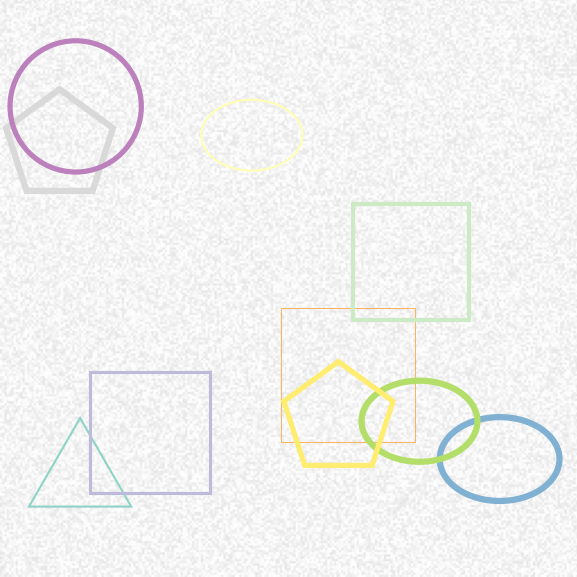[{"shape": "triangle", "thickness": 1, "radius": 0.51, "center": [0.139, 0.173]}, {"shape": "oval", "thickness": 1, "radius": 0.44, "center": [0.436, 0.765]}, {"shape": "square", "thickness": 1.5, "radius": 0.52, "center": [0.26, 0.25]}, {"shape": "oval", "thickness": 3, "radius": 0.52, "center": [0.865, 0.204]}, {"shape": "square", "thickness": 0.5, "radius": 0.58, "center": [0.602, 0.349]}, {"shape": "oval", "thickness": 3, "radius": 0.5, "center": [0.726, 0.27]}, {"shape": "pentagon", "thickness": 3, "radius": 0.49, "center": [0.103, 0.747]}, {"shape": "circle", "thickness": 2.5, "radius": 0.57, "center": [0.131, 0.815]}, {"shape": "square", "thickness": 2, "radius": 0.5, "center": [0.712, 0.545]}, {"shape": "pentagon", "thickness": 2.5, "radius": 0.5, "center": [0.586, 0.274]}]